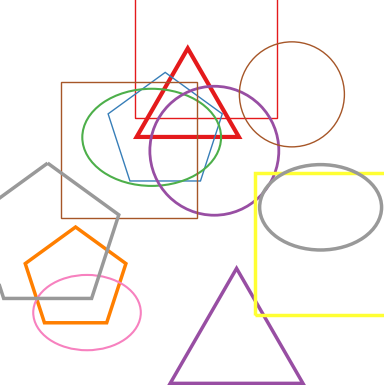[{"shape": "triangle", "thickness": 3, "radius": 0.77, "center": [0.488, 0.721]}, {"shape": "square", "thickness": 1, "radius": 0.92, "center": [0.535, 0.878]}, {"shape": "pentagon", "thickness": 1, "radius": 0.78, "center": [0.429, 0.656]}, {"shape": "oval", "thickness": 1.5, "radius": 0.9, "center": [0.394, 0.643]}, {"shape": "circle", "thickness": 2, "radius": 0.84, "center": [0.557, 0.608]}, {"shape": "triangle", "thickness": 2.5, "radius": 1.0, "center": [0.614, 0.104]}, {"shape": "pentagon", "thickness": 2.5, "radius": 0.69, "center": [0.196, 0.273]}, {"shape": "square", "thickness": 2.5, "radius": 0.92, "center": [0.847, 0.366]}, {"shape": "circle", "thickness": 1, "radius": 0.68, "center": [0.758, 0.755]}, {"shape": "square", "thickness": 1, "radius": 0.89, "center": [0.335, 0.61]}, {"shape": "oval", "thickness": 1.5, "radius": 0.7, "center": [0.226, 0.188]}, {"shape": "oval", "thickness": 2.5, "radius": 0.79, "center": [0.833, 0.462]}, {"shape": "pentagon", "thickness": 2.5, "radius": 0.97, "center": [0.124, 0.382]}]